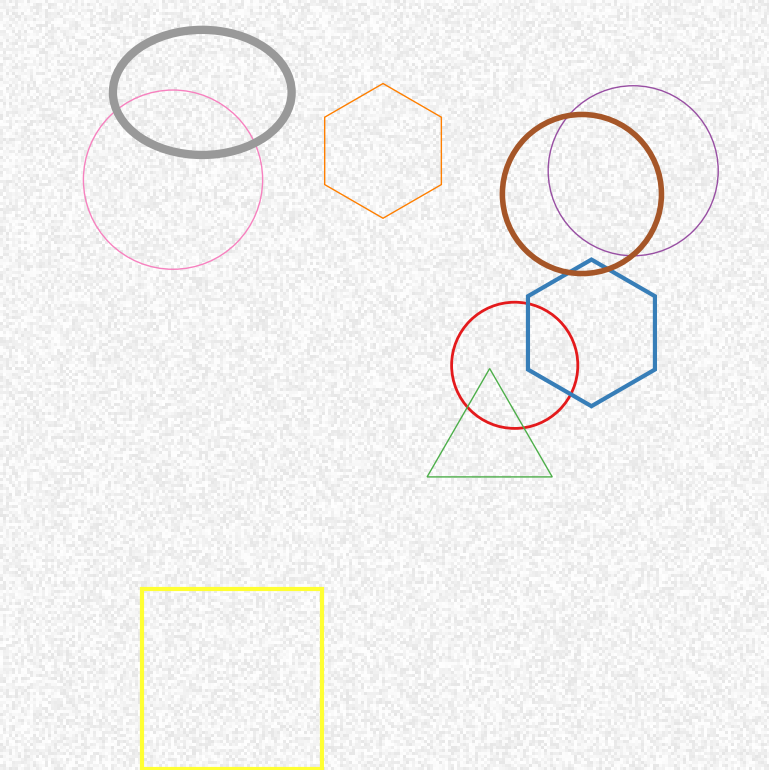[{"shape": "circle", "thickness": 1, "radius": 0.41, "center": [0.668, 0.526]}, {"shape": "hexagon", "thickness": 1.5, "radius": 0.48, "center": [0.768, 0.568]}, {"shape": "triangle", "thickness": 0.5, "radius": 0.47, "center": [0.636, 0.428]}, {"shape": "circle", "thickness": 0.5, "radius": 0.55, "center": [0.822, 0.778]}, {"shape": "hexagon", "thickness": 0.5, "radius": 0.44, "center": [0.497, 0.804]}, {"shape": "square", "thickness": 1.5, "radius": 0.58, "center": [0.301, 0.118]}, {"shape": "circle", "thickness": 2, "radius": 0.52, "center": [0.756, 0.748]}, {"shape": "circle", "thickness": 0.5, "radius": 0.58, "center": [0.225, 0.767]}, {"shape": "oval", "thickness": 3, "radius": 0.58, "center": [0.263, 0.88]}]